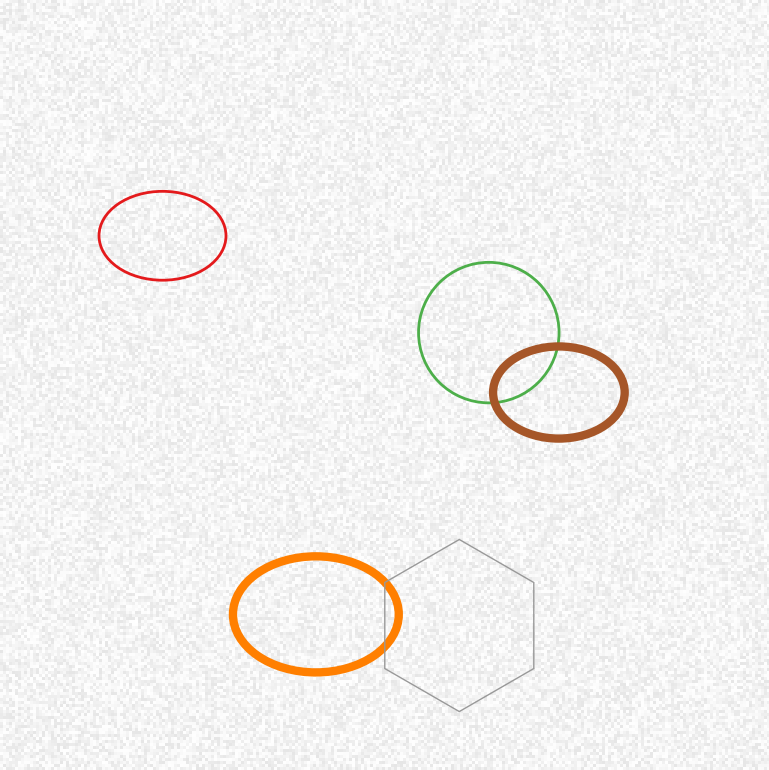[{"shape": "oval", "thickness": 1, "radius": 0.41, "center": [0.211, 0.694]}, {"shape": "circle", "thickness": 1, "radius": 0.46, "center": [0.635, 0.568]}, {"shape": "oval", "thickness": 3, "radius": 0.54, "center": [0.41, 0.202]}, {"shape": "oval", "thickness": 3, "radius": 0.43, "center": [0.726, 0.49]}, {"shape": "hexagon", "thickness": 0.5, "radius": 0.56, "center": [0.596, 0.188]}]